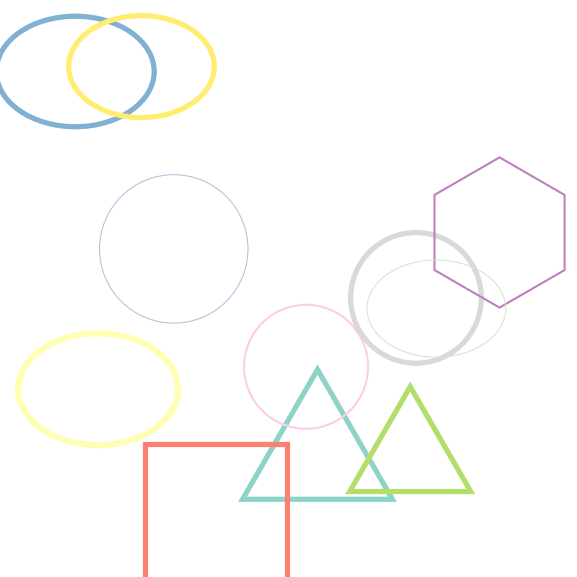[{"shape": "triangle", "thickness": 2.5, "radius": 0.75, "center": [0.55, 0.209]}, {"shape": "oval", "thickness": 3, "radius": 0.69, "center": [0.17, 0.325]}, {"shape": "circle", "thickness": 0.5, "radius": 0.64, "center": [0.301, 0.568]}, {"shape": "square", "thickness": 2.5, "radius": 0.62, "center": [0.374, 0.107]}, {"shape": "oval", "thickness": 2.5, "radius": 0.68, "center": [0.13, 0.875]}, {"shape": "triangle", "thickness": 2.5, "radius": 0.61, "center": [0.71, 0.209]}, {"shape": "circle", "thickness": 1, "radius": 0.54, "center": [0.53, 0.364]}, {"shape": "circle", "thickness": 2.5, "radius": 0.57, "center": [0.72, 0.483]}, {"shape": "hexagon", "thickness": 1, "radius": 0.65, "center": [0.865, 0.597]}, {"shape": "oval", "thickness": 0.5, "radius": 0.6, "center": [0.756, 0.465]}, {"shape": "oval", "thickness": 2.5, "radius": 0.63, "center": [0.245, 0.884]}]